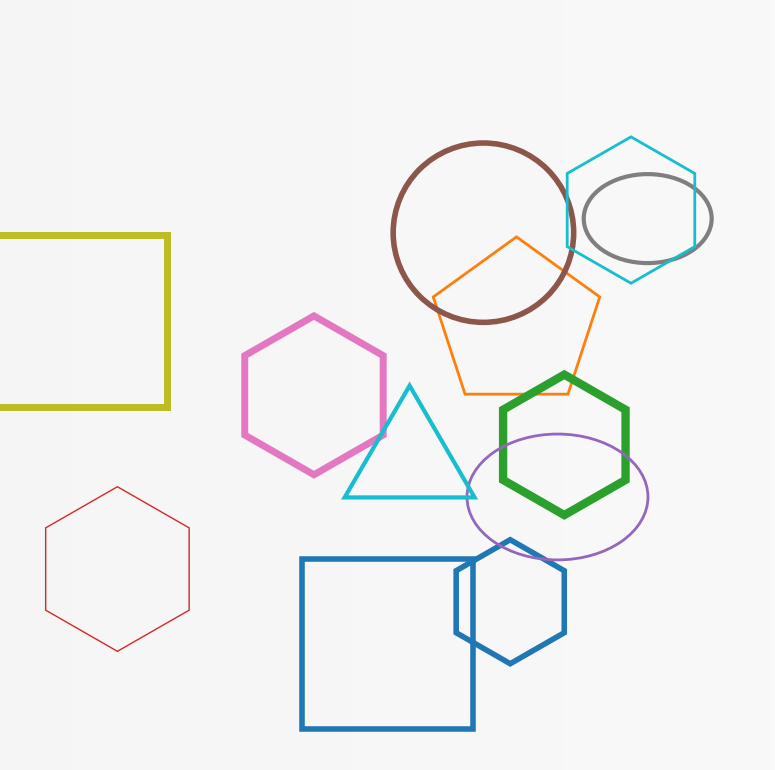[{"shape": "hexagon", "thickness": 2, "radius": 0.4, "center": [0.658, 0.219]}, {"shape": "square", "thickness": 2, "radius": 0.55, "center": [0.5, 0.164]}, {"shape": "pentagon", "thickness": 1, "radius": 0.56, "center": [0.666, 0.579]}, {"shape": "hexagon", "thickness": 3, "radius": 0.46, "center": [0.728, 0.422]}, {"shape": "hexagon", "thickness": 0.5, "radius": 0.53, "center": [0.151, 0.261]}, {"shape": "oval", "thickness": 1, "radius": 0.58, "center": [0.719, 0.355]}, {"shape": "circle", "thickness": 2, "radius": 0.58, "center": [0.624, 0.698]}, {"shape": "hexagon", "thickness": 2.5, "radius": 0.52, "center": [0.405, 0.487]}, {"shape": "oval", "thickness": 1.5, "radius": 0.41, "center": [0.836, 0.716]}, {"shape": "square", "thickness": 2.5, "radius": 0.56, "center": [0.104, 0.583]}, {"shape": "triangle", "thickness": 1.5, "radius": 0.48, "center": [0.529, 0.402]}, {"shape": "hexagon", "thickness": 1, "radius": 0.48, "center": [0.814, 0.727]}]